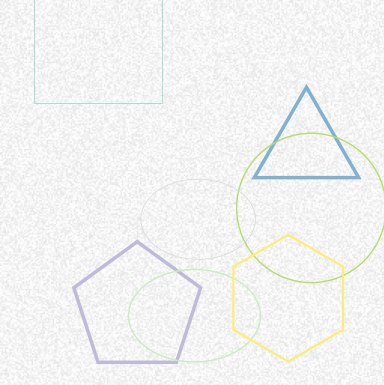[{"shape": "square", "thickness": 0.5, "radius": 0.83, "center": [0.254, 0.898]}, {"shape": "pentagon", "thickness": 2.5, "radius": 0.87, "center": [0.356, 0.199]}, {"shape": "triangle", "thickness": 2.5, "radius": 0.78, "center": [0.796, 0.617]}, {"shape": "circle", "thickness": 1, "radius": 0.97, "center": [0.809, 0.46]}, {"shape": "oval", "thickness": 0.5, "radius": 0.74, "center": [0.515, 0.431]}, {"shape": "oval", "thickness": 1, "radius": 0.86, "center": [0.505, 0.18]}, {"shape": "hexagon", "thickness": 1.5, "radius": 0.82, "center": [0.748, 0.225]}]